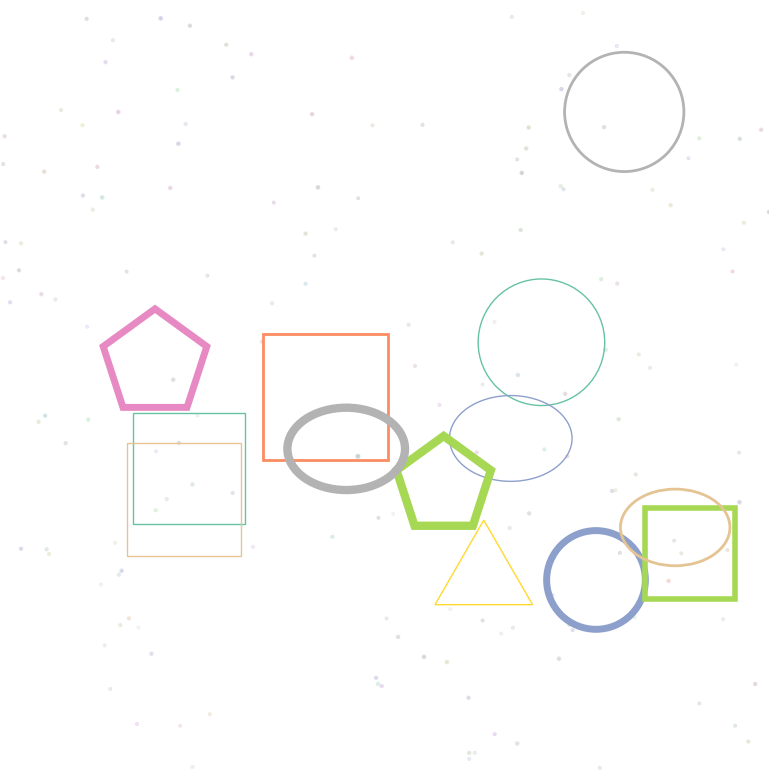[{"shape": "circle", "thickness": 0.5, "radius": 0.41, "center": [0.703, 0.556]}, {"shape": "square", "thickness": 0.5, "radius": 0.36, "center": [0.245, 0.392]}, {"shape": "square", "thickness": 1, "radius": 0.41, "center": [0.423, 0.485]}, {"shape": "oval", "thickness": 0.5, "radius": 0.4, "center": [0.663, 0.431]}, {"shape": "circle", "thickness": 2.5, "radius": 0.32, "center": [0.774, 0.247]}, {"shape": "pentagon", "thickness": 2.5, "radius": 0.35, "center": [0.201, 0.528]}, {"shape": "square", "thickness": 2, "radius": 0.29, "center": [0.896, 0.281]}, {"shape": "pentagon", "thickness": 3, "radius": 0.32, "center": [0.576, 0.369]}, {"shape": "triangle", "thickness": 0.5, "radius": 0.37, "center": [0.628, 0.251]}, {"shape": "square", "thickness": 0.5, "radius": 0.37, "center": [0.239, 0.351]}, {"shape": "oval", "thickness": 1, "radius": 0.36, "center": [0.877, 0.315]}, {"shape": "circle", "thickness": 1, "radius": 0.39, "center": [0.811, 0.855]}, {"shape": "oval", "thickness": 3, "radius": 0.38, "center": [0.45, 0.417]}]